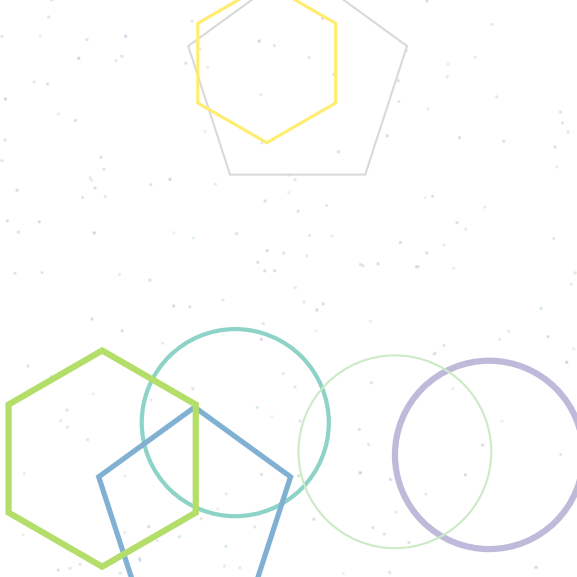[{"shape": "circle", "thickness": 2, "radius": 0.81, "center": [0.407, 0.267]}, {"shape": "circle", "thickness": 3, "radius": 0.82, "center": [0.847, 0.211]}, {"shape": "pentagon", "thickness": 2.5, "radius": 0.87, "center": [0.337, 0.119]}, {"shape": "hexagon", "thickness": 3, "radius": 0.94, "center": [0.177, 0.205]}, {"shape": "pentagon", "thickness": 1, "radius": 1.0, "center": [0.515, 0.858]}, {"shape": "circle", "thickness": 1, "radius": 0.83, "center": [0.684, 0.217]}, {"shape": "hexagon", "thickness": 1.5, "radius": 0.69, "center": [0.462, 0.89]}]